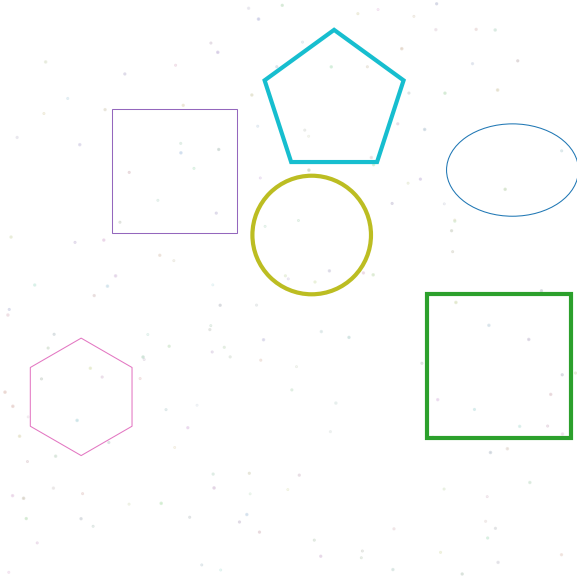[{"shape": "oval", "thickness": 0.5, "radius": 0.57, "center": [0.887, 0.705]}, {"shape": "square", "thickness": 2, "radius": 0.62, "center": [0.863, 0.366]}, {"shape": "square", "thickness": 0.5, "radius": 0.54, "center": [0.302, 0.703]}, {"shape": "hexagon", "thickness": 0.5, "radius": 0.51, "center": [0.141, 0.312]}, {"shape": "circle", "thickness": 2, "radius": 0.51, "center": [0.54, 0.592]}, {"shape": "pentagon", "thickness": 2, "radius": 0.63, "center": [0.579, 0.821]}]